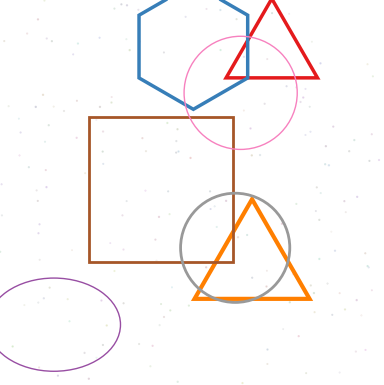[{"shape": "triangle", "thickness": 2.5, "radius": 0.69, "center": [0.706, 0.866]}, {"shape": "hexagon", "thickness": 2.5, "radius": 0.81, "center": [0.502, 0.879]}, {"shape": "oval", "thickness": 1, "radius": 0.86, "center": [0.14, 0.157]}, {"shape": "triangle", "thickness": 3, "radius": 0.86, "center": [0.655, 0.31]}, {"shape": "square", "thickness": 2, "radius": 0.94, "center": [0.418, 0.508]}, {"shape": "circle", "thickness": 1, "radius": 0.73, "center": [0.625, 0.759]}, {"shape": "circle", "thickness": 2, "radius": 0.71, "center": [0.611, 0.356]}]